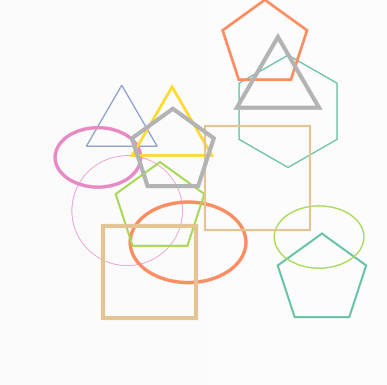[{"shape": "hexagon", "thickness": 1, "radius": 0.73, "center": [0.743, 0.711]}, {"shape": "pentagon", "thickness": 1.5, "radius": 0.6, "center": [0.831, 0.273]}, {"shape": "pentagon", "thickness": 2, "radius": 0.57, "center": [0.683, 0.886]}, {"shape": "oval", "thickness": 2.5, "radius": 0.75, "center": [0.485, 0.371]}, {"shape": "triangle", "thickness": 1, "radius": 0.53, "center": [0.314, 0.673]}, {"shape": "circle", "thickness": 0.5, "radius": 0.71, "center": [0.328, 0.453]}, {"shape": "oval", "thickness": 2.5, "radius": 0.55, "center": [0.253, 0.591]}, {"shape": "pentagon", "thickness": 1.5, "radius": 0.6, "center": [0.413, 0.459]}, {"shape": "oval", "thickness": 1, "radius": 0.58, "center": [0.823, 0.384]}, {"shape": "triangle", "thickness": 2, "radius": 0.59, "center": [0.444, 0.656]}, {"shape": "square", "thickness": 3, "radius": 0.59, "center": [0.386, 0.293]}, {"shape": "square", "thickness": 1.5, "radius": 0.68, "center": [0.664, 0.538]}, {"shape": "triangle", "thickness": 3, "radius": 0.61, "center": [0.717, 0.781]}, {"shape": "pentagon", "thickness": 3, "radius": 0.56, "center": [0.446, 0.607]}]